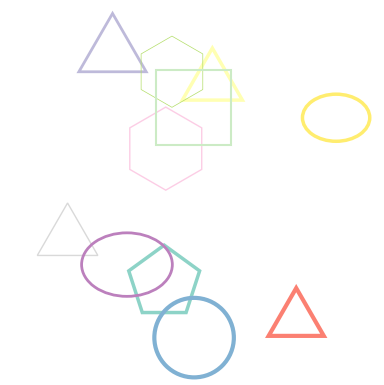[{"shape": "pentagon", "thickness": 2.5, "radius": 0.48, "center": [0.426, 0.266]}, {"shape": "triangle", "thickness": 2.5, "radius": 0.45, "center": [0.552, 0.785]}, {"shape": "triangle", "thickness": 2, "radius": 0.5, "center": [0.292, 0.864]}, {"shape": "triangle", "thickness": 3, "radius": 0.41, "center": [0.769, 0.169]}, {"shape": "circle", "thickness": 3, "radius": 0.52, "center": [0.504, 0.123]}, {"shape": "hexagon", "thickness": 0.5, "radius": 0.46, "center": [0.447, 0.814]}, {"shape": "hexagon", "thickness": 1, "radius": 0.54, "center": [0.431, 0.614]}, {"shape": "triangle", "thickness": 1, "radius": 0.45, "center": [0.175, 0.382]}, {"shape": "oval", "thickness": 2, "radius": 0.59, "center": [0.33, 0.313]}, {"shape": "square", "thickness": 1.5, "radius": 0.49, "center": [0.503, 0.722]}, {"shape": "oval", "thickness": 2.5, "radius": 0.44, "center": [0.873, 0.694]}]